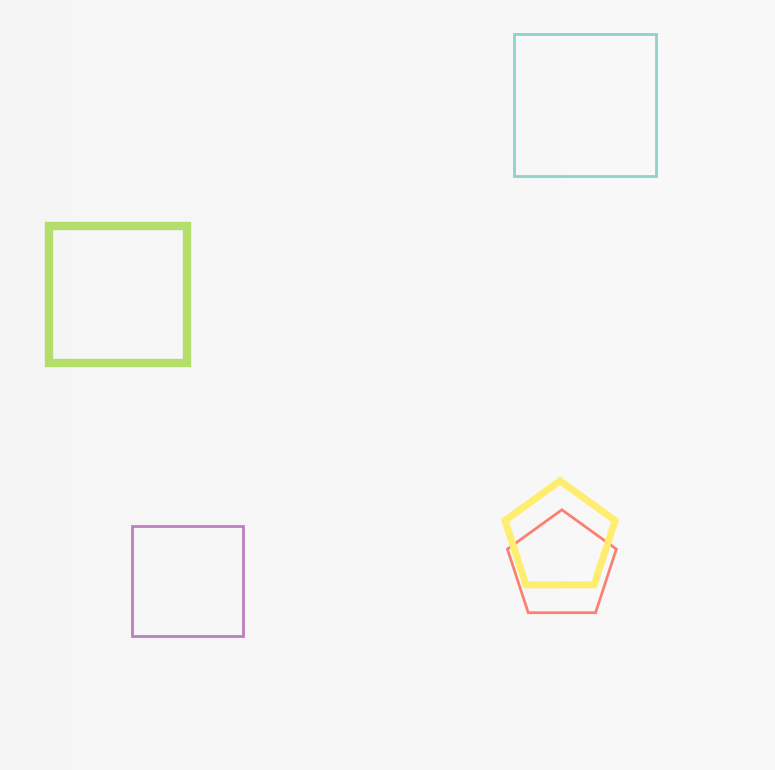[{"shape": "square", "thickness": 1, "radius": 0.46, "center": [0.755, 0.864]}, {"shape": "pentagon", "thickness": 1, "radius": 0.37, "center": [0.725, 0.264]}, {"shape": "square", "thickness": 3, "radius": 0.45, "center": [0.152, 0.618]}, {"shape": "square", "thickness": 1, "radius": 0.36, "center": [0.242, 0.245]}, {"shape": "pentagon", "thickness": 2.5, "radius": 0.37, "center": [0.723, 0.301]}]